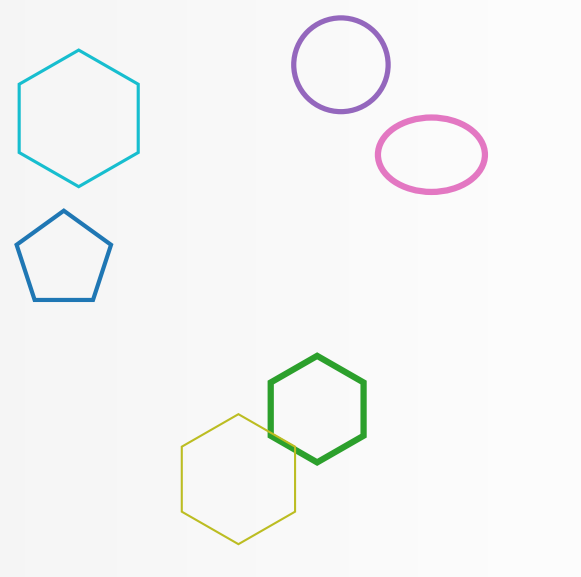[{"shape": "pentagon", "thickness": 2, "radius": 0.43, "center": [0.11, 0.549]}, {"shape": "hexagon", "thickness": 3, "radius": 0.46, "center": [0.546, 0.291]}, {"shape": "circle", "thickness": 2.5, "radius": 0.41, "center": [0.587, 0.887]}, {"shape": "oval", "thickness": 3, "radius": 0.46, "center": [0.742, 0.731]}, {"shape": "hexagon", "thickness": 1, "radius": 0.56, "center": [0.41, 0.169]}, {"shape": "hexagon", "thickness": 1.5, "radius": 0.59, "center": [0.135, 0.794]}]